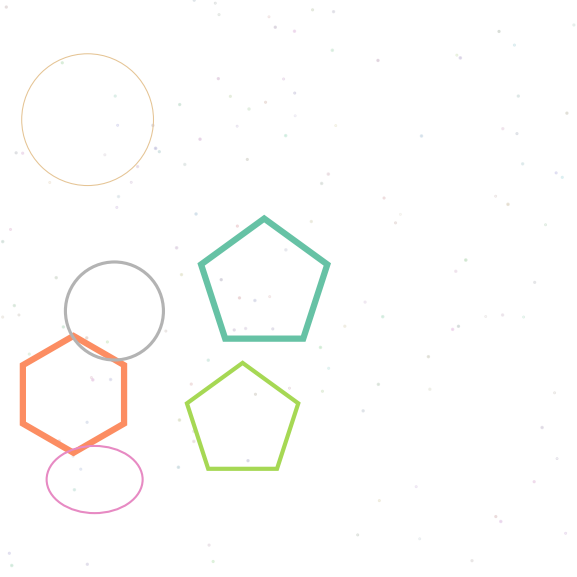[{"shape": "pentagon", "thickness": 3, "radius": 0.57, "center": [0.457, 0.506]}, {"shape": "hexagon", "thickness": 3, "radius": 0.51, "center": [0.127, 0.316]}, {"shape": "oval", "thickness": 1, "radius": 0.42, "center": [0.164, 0.169]}, {"shape": "pentagon", "thickness": 2, "radius": 0.51, "center": [0.42, 0.269]}, {"shape": "circle", "thickness": 0.5, "radius": 0.57, "center": [0.152, 0.792]}, {"shape": "circle", "thickness": 1.5, "radius": 0.42, "center": [0.198, 0.461]}]